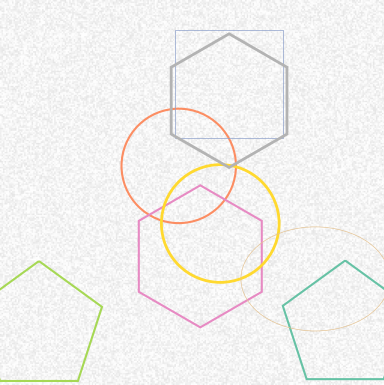[{"shape": "pentagon", "thickness": 1.5, "radius": 0.85, "center": [0.897, 0.153]}, {"shape": "circle", "thickness": 1.5, "radius": 0.74, "center": [0.464, 0.569]}, {"shape": "square", "thickness": 0.5, "radius": 0.7, "center": [0.594, 0.782]}, {"shape": "hexagon", "thickness": 1.5, "radius": 0.92, "center": [0.52, 0.334]}, {"shape": "pentagon", "thickness": 1.5, "radius": 0.86, "center": [0.101, 0.15]}, {"shape": "circle", "thickness": 2, "radius": 0.76, "center": [0.572, 0.419]}, {"shape": "oval", "thickness": 0.5, "radius": 0.97, "center": [0.819, 0.276]}, {"shape": "hexagon", "thickness": 2, "radius": 0.87, "center": [0.595, 0.739]}]